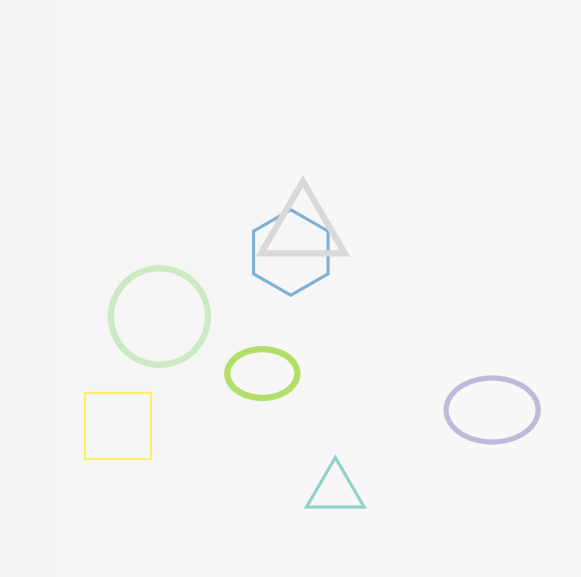[{"shape": "triangle", "thickness": 1.5, "radius": 0.29, "center": [0.577, 0.15]}, {"shape": "oval", "thickness": 2.5, "radius": 0.4, "center": [0.847, 0.289]}, {"shape": "hexagon", "thickness": 1.5, "radius": 0.37, "center": [0.5, 0.562]}, {"shape": "oval", "thickness": 3, "radius": 0.3, "center": [0.451, 0.352]}, {"shape": "triangle", "thickness": 3, "radius": 0.42, "center": [0.521, 0.602]}, {"shape": "circle", "thickness": 3, "radius": 0.42, "center": [0.274, 0.451]}, {"shape": "square", "thickness": 1, "radius": 0.29, "center": [0.203, 0.262]}]